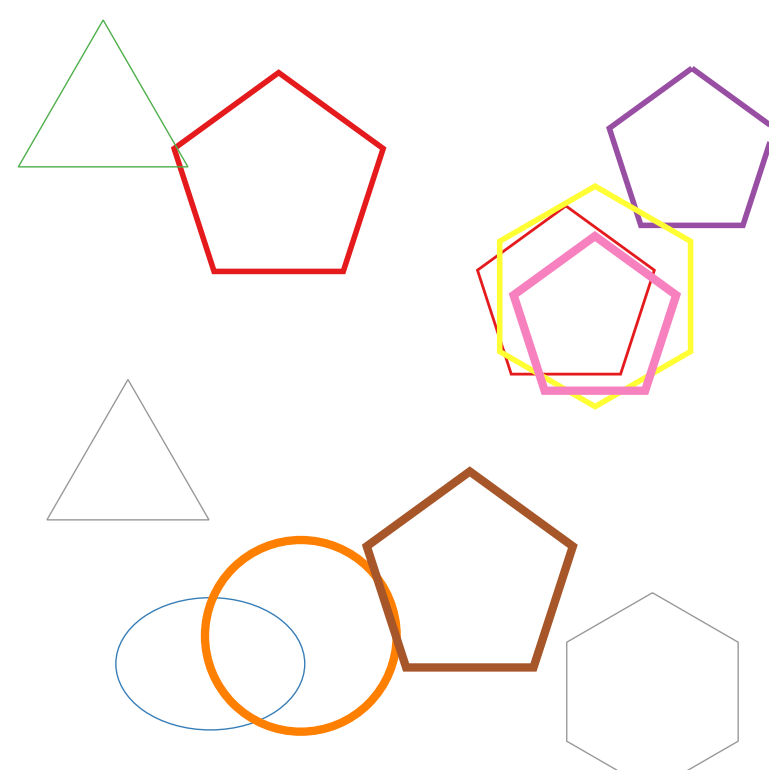[{"shape": "pentagon", "thickness": 1, "radius": 0.6, "center": [0.735, 0.612]}, {"shape": "pentagon", "thickness": 2, "radius": 0.71, "center": [0.362, 0.763]}, {"shape": "oval", "thickness": 0.5, "radius": 0.61, "center": [0.273, 0.138]}, {"shape": "triangle", "thickness": 0.5, "radius": 0.64, "center": [0.134, 0.847]}, {"shape": "pentagon", "thickness": 2, "radius": 0.56, "center": [0.899, 0.799]}, {"shape": "circle", "thickness": 3, "radius": 0.62, "center": [0.391, 0.174]}, {"shape": "hexagon", "thickness": 2, "radius": 0.72, "center": [0.773, 0.615]}, {"shape": "pentagon", "thickness": 3, "radius": 0.7, "center": [0.61, 0.247]}, {"shape": "pentagon", "thickness": 3, "radius": 0.56, "center": [0.773, 0.582]}, {"shape": "hexagon", "thickness": 0.5, "radius": 0.64, "center": [0.847, 0.102]}, {"shape": "triangle", "thickness": 0.5, "radius": 0.61, "center": [0.166, 0.386]}]